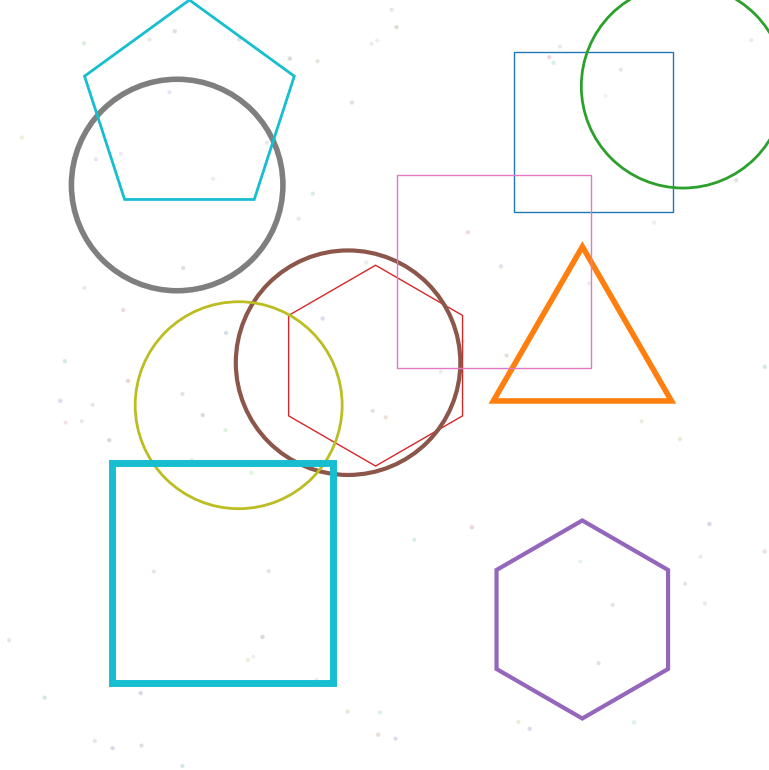[{"shape": "square", "thickness": 0.5, "radius": 0.52, "center": [0.771, 0.829]}, {"shape": "triangle", "thickness": 2, "radius": 0.67, "center": [0.756, 0.546]}, {"shape": "circle", "thickness": 1, "radius": 0.66, "center": [0.887, 0.888]}, {"shape": "hexagon", "thickness": 0.5, "radius": 0.65, "center": [0.488, 0.525]}, {"shape": "hexagon", "thickness": 1.5, "radius": 0.64, "center": [0.756, 0.195]}, {"shape": "circle", "thickness": 1.5, "radius": 0.73, "center": [0.452, 0.529]}, {"shape": "square", "thickness": 0.5, "radius": 0.63, "center": [0.642, 0.648]}, {"shape": "circle", "thickness": 2, "radius": 0.69, "center": [0.23, 0.76]}, {"shape": "circle", "thickness": 1, "radius": 0.67, "center": [0.31, 0.474]}, {"shape": "square", "thickness": 2.5, "radius": 0.72, "center": [0.289, 0.256]}, {"shape": "pentagon", "thickness": 1, "radius": 0.72, "center": [0.246, 0.857]}]